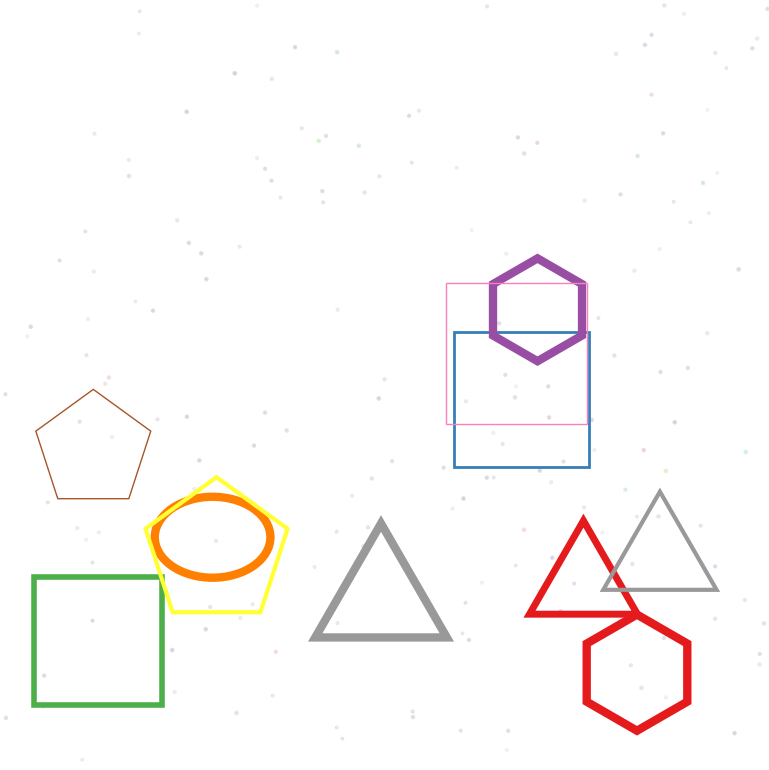[{"shape": "hexagon", "thickness": 3, "radius": 0.38, "center": [0.827, 0.126]}, {"shape": "triangle", "thickness": 2.5, "radius": 0.4, "center": [0.758, 0.243]}, {"shape": "square", "thickness": 1, "radius": 0.44, "center": [0.677, 0.481]}, {"shape": "square", "thickness": 2, "radius": 0.42, "center": [0.127, 0.167]}, {"shape": "hexagon", "thickness": 3, "radius": 0.33, "center": [0.698, 0.598]}, {"shape": "oval", "thickness": 3, "radius": 0.38, "center": [0.276, 0.302]}, {"shape": "pentagon", "thickness": 1.5, "radius": 0.48, "center": [0.281, 0.283]}, {"shape": "pentagon", "thickness": 0.5, "radius": 0.39, "center": [0.121, 0.416]}, {"shape": "square", "thickness": 0.5, "radius": 0.46, "center": [0.671, 0.541]}, {"shape": "triangle", "thickness": 3, "radius": 0.49, "center": [0.495, 0.221]}, {"shape": "triangle", "thickness": 1.5, "radius": 0.42, "center": [0.857, 0.276]}]